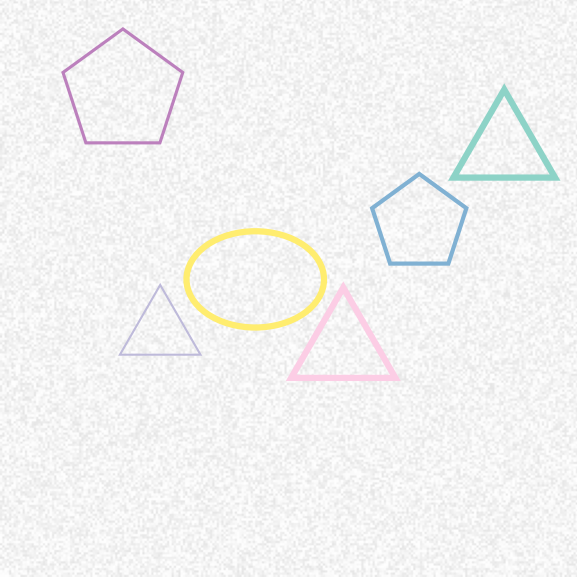[{"shape": "triangle", "thickness": 3, "radius": 0.51, "center": [0.873, 0.742]}, {"shape": "triangle", "thickness": 1, "radius": 0.4, "center": [0.277, 0.425]}, {"shape": "pentagon", "thickness": 2, "radius": 0.43, "center": [0.726, 0.612]}, {"shape": "triangle", "thickness": 3, "radius": 0.52, "center": [0.594, 0.397]}, {"shape": "pentagon", "thickness": 1.5, "radius": 0.55, "center": [0.213, 0.84]}, {"shape": "oval", "thickness": 3, "radius": 0.6, "center": [0.442, 0.515]}]